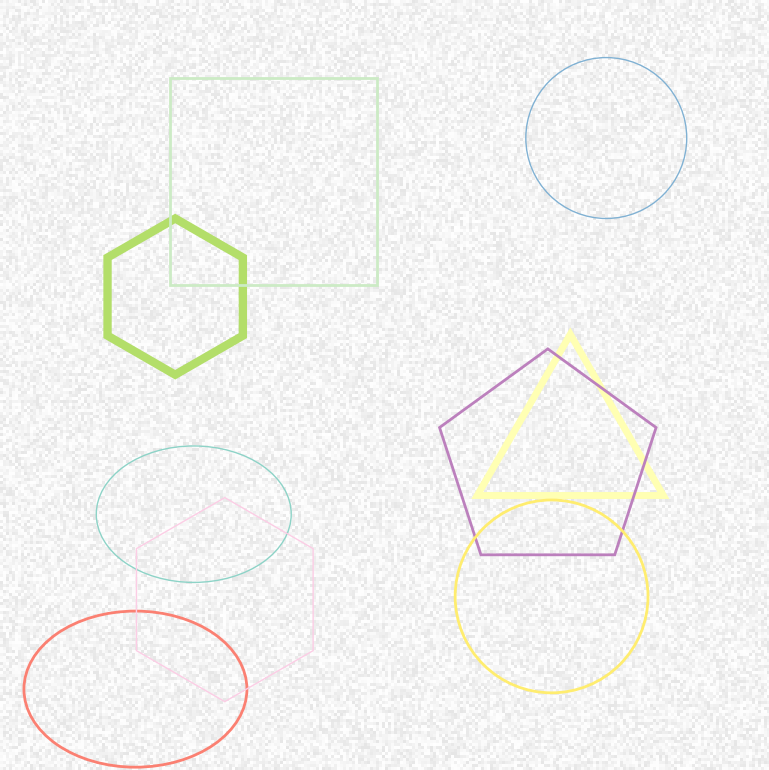[{"shape": "oval", "thickness": 0.5, "radius": 0.63, "center": [0.252, 0.332]}, {"shape": "triangle", "thickness": 2.5, "radius": 0.7, "center": [0.741, 0.426]}, {"shape": "oval", "thickness": 1, "radius": 0.72, "center": [0.176, 0.105]}, {"shape": "circle", "thickness": 0.5, "radius": 0.52, "center": [0.787, 0.821]}, {"shape": "hexagon", "thickness": 3, "radius": 0.51, "center": [0.228, 0.615]}, {"shape": "hexagon", "thickness": 0.5, "radius": 0.66, "center": [0.292, 0.221]}, {"shape": "pentagon", "thickness": 1, "radius": 0.74, "center": [0.711, 0.399]}, {"shape": "square", "thickness": 1, "radius": 0.67, "center": [0.355, 0.764]}, {"shape": "circle", "thickness": 1, "radius": 0.63, "center": [0.716, 0.225]}]